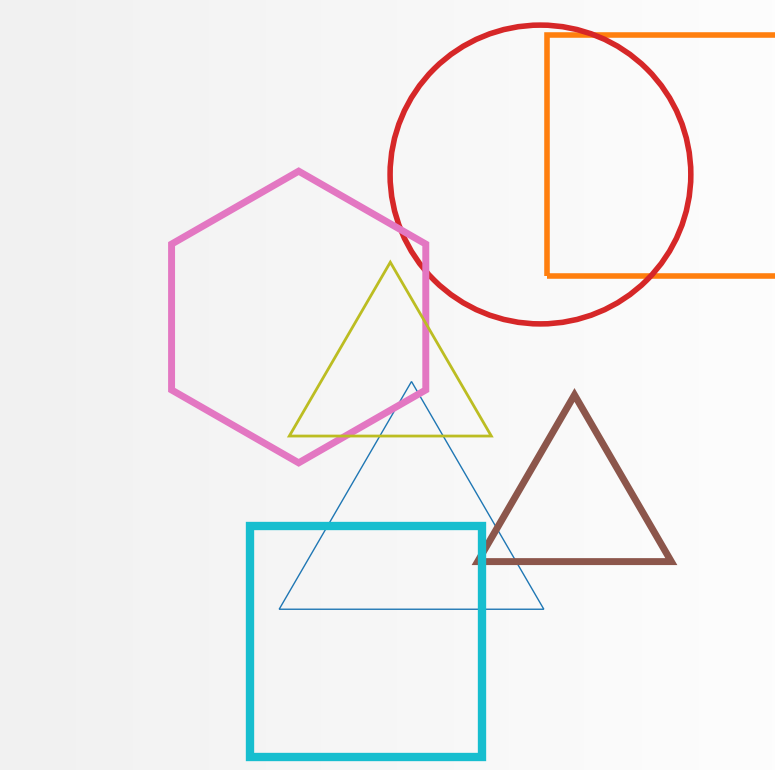[{"shape": "triangle", "thickness": 0.5, "radius": 0.99, "center": [0.531, 0.307]}, {"shape": "square", "thickness": 2, "radius": 0.78, "center": [0.862, 0.798]}, {"shape": "circle", "thickness": 2, "radius": 0.97, "center": [0.697, 0.773]}, {"shape": "triangle", "thickness": 2.5, "radius": 0.72, "center": [0.741, 0.343]}, {"shape": "hexagon", "thickness": 2.5, "radius": 0.95, "center": [0.385, 0.588]}, {"shape": "triangle", "thickness": 1, "radius": 0.75, "center": [0.504, 0.509]}, {"shape": "square", "thickness": 3, "radius": 0.75, "center": [0.472, 0.167]}]